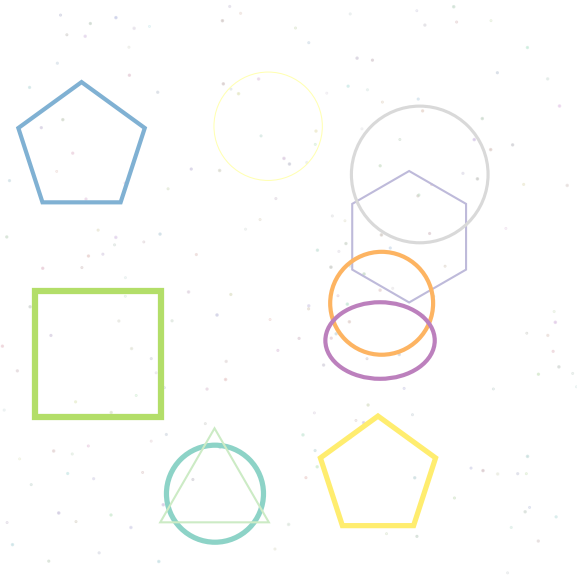[{"shape": "circle", "thickness": 2.5, "radius": 0.42, "center": [0.372, 0.144]}, {"shape": "circle", "thickness": 0.5, "radius": 0.47, "center": [0.464, 0.781]}, {"shape": "hexagon", "thickness": 1, "radius": 0.57, "center": [0.708, 0.589]}, {"shape": "pentagon", "thickness": 2, "radius": 0.58, "center": [0.141, 0.742]}, {"shape": "circle", "thickness": 2, "radius": 0.45, "center": [0.661, 0.474]}, {"shape": "square", "thickness": 3, "radius": 0.54, "center": [0.17, 0.386]}, {"shape": "circle", "thickness": 1.5, "radius": 0.59, "center": [0.727, 0.697]}, {"shape": "oval", "thickness": 2, "radius": 0.47, "center": [0.658, 0.409]}, {"shape": "triangle", "thickness": 1, "radius": 0.54, "center": [0.372, 0.149]}, {"shape": "pentagon", "thickness": 2.5, "radius": 0.52, "center": [0.655, 0.174]}]